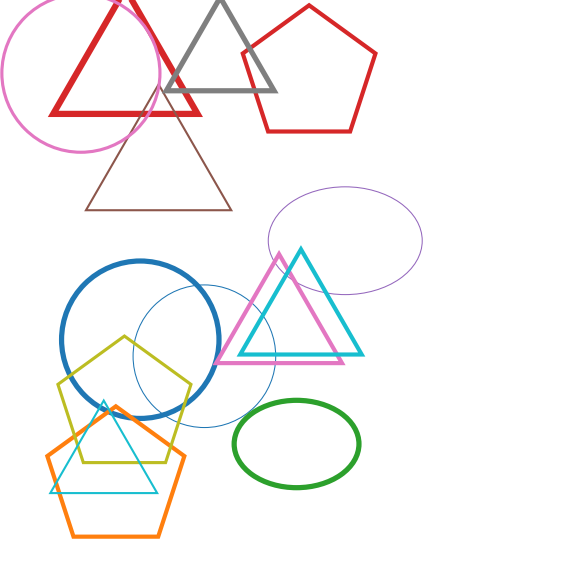[{"shape": "circle", "thickness": 2.5, "radius": 0.68, "center": [0.243, 0.411]}, {"shape": "circle", "thickness": 0.5, "radius": 0.62, "center": [0.354, 0.382]}, {"shape": "pentagon", "thickness": 2, "radius": 0.62, "center": [0.201, 0.171]}, {"shape": "oval", "thickness": 2.5, "radius": 0.54, "center": [0.514, 0.23]}, {"shape": "pentagon", "thickness": 2, "radius": 0.6, "center": [0.535, 0.869]}, {"shape": "triangle", "thickness": 3, "radius": 0.72, "center": [0.217, 0.874]}, {"shape": "oval", "thickness": 0.5, "radius": 0.67, "center": [0.598, 0.582]}, {"shape": "triangle", "thickness": 1, "radius": 0.73, "center": [0.275, 0.708]}, {"shape": "triangle", "thickness": 2, "radius": 0.63, "center": [0.483, 0.433]}, {"shape": "circle", "thickness": 1.5, "radius": 0.68, "center": [0.14, 0.872]}, {"shape": "triangle", "thickness": 2.5, "radius": 0.54, "center": [0.381, 0.896]}, {"shape": "pentagon", "thickness": 1.5, "radius": 0.61, "center": [0.215, 0.296]}, {"shape": "triangle", "thickness": 2, "radius": 0.61, "center": [0.521, 0.446]}, {"shape": "triangle", "thickness": 1, "radius": 0.53, "center": [0.18, 0.199]}]